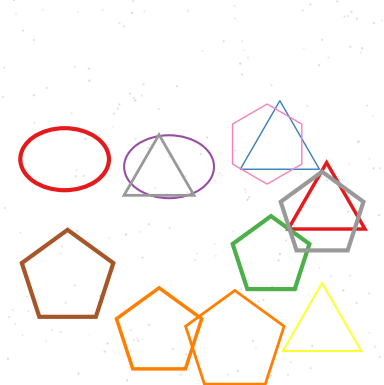[{"shape": "triangle", "thickness": 2.5, "radius": 0.58, "center": [0.848, 0.463]}, {"shape": "oval", "thickness": 3, "radius": 0.58, "center": [0.168, 0.586]}, {"shape": "triangle", "thickness": 1, "radius": 0.59, "center": [0.727, 0.62]}, {"shape": "pentagon", "thickness": 3, "radius": 0.52, "center": [0.704, 0.334]}, {"shape": "oval", "thickness": 1.5, "radius": 0.58, "center": [0.439, 0.567]}, {"shape": "pentagon", "thickness": 2.5, "radius": 0.58, "center": [0.413, 0.136]}, {"shape": "pentagon", "thickness": 2, "radius": 0.67, "center": [0.61, 0.111]}, {"shape": "triangle", "thickness": 1.5, "radius": 0.59, "center": [0.837, 0.147]}, {"shape": "pentagon", "thickness": 3, "radius": 0.62, "center": [0.176, 0.278]}, {"shape": "hexagon", "thickness": 1, "radius": 0.52, "center": [0.694, 0.626]}, {"shape": "pentagon", "thickness": 3, "radius": 0.56, "center": [0.837, 0.441]}, {"shape": "triangle", "thickness": 2, "radius": 0.52, "center": [0.413, 0.545]}]